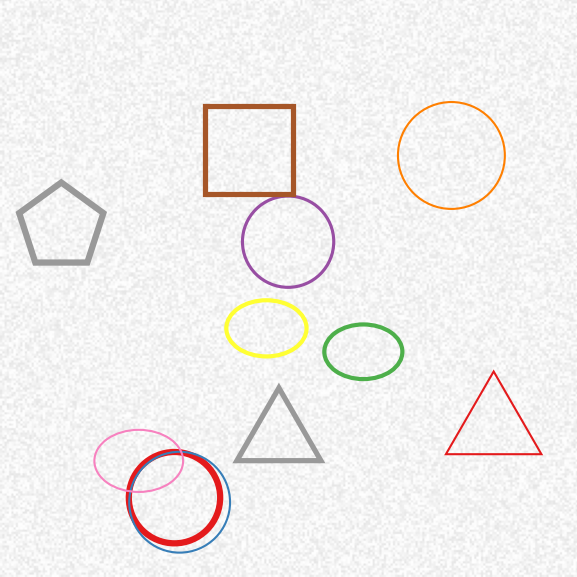[{"shape": "triangle", "thickness": 1, "radius": 0.48, "center": [0.855, 0.26]}, {"shape": "circle", "thickness": 3, "radius": 0.4, "center": [0.302, 0.137]}, {"shape": "circle", "thickness": 1, "radius": 0.44, "center": [0.311, 0.13]}, {"shape": "oval", "thickness": 2, "radius": 0.34, "center": [0.629, 0.39]}, {"shape": "circle", "thickness": 1.5, "radius": 0.4, "center": [0.499, 0.581]}, {"shape": "circle", "thickness": 1, "radius": 0.46, "center": [0.782, 0.73]}, {"shape": "oval", "thickness": 2, "radius": 0.35, "center": [0.461, 0.431]}, {"shape": "square", "thickness": 2.5, "radius": 0.38, "center": [0.431, 0.739]}, {"shape": "oval", "thickness": 1, "radius": 0.38, "center": [0.24, 0.201]}, {"shape": "pentagon", "thickness": 3, "radius": 0.38, "center": [0.106, 0.606]}, {"shape": "triangle", "thickness": 2.5, "radius": 0.42, "center": [0.483, 0.243]}]